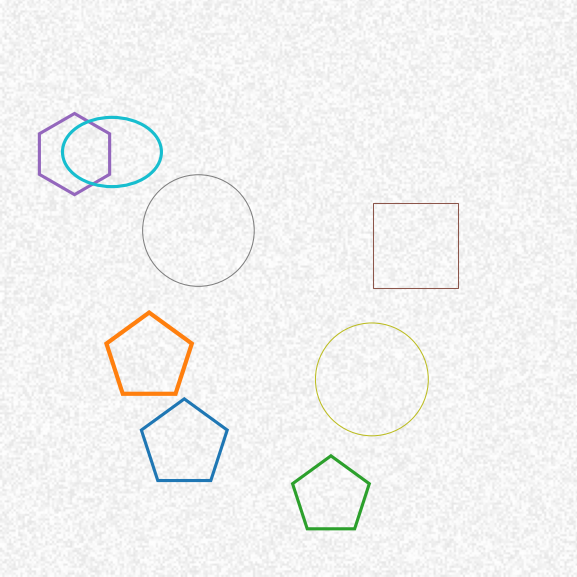[{"shape": "pentagon", "thickness": 1.5, "radius": 0.39, "center": [0.319, 0.23]}, {"shape": "pentagon", "thickness": 2, "radius": 0.39, "center": [0.258, 0.38]}, {"shape": "pentagon", "thickness": 1.5, "radius": 0.35, "center": [0.573, 0.14]}, {"shape": "hexagon", "thickness": 1.5, "radius": 0.35, "center": [0.129, 0.732]}, {"shape": "square", "thickness": 0.5, "radius": 0.37, "center": [0.719, 0.574]}, {"shape": "circle", "thickness": 0.5, "radius": 0.48, "center": [0.344, 0.6]}, {"shape": "circle", "thickness": 0.5, "radius": 0.49, "center": [0.644, 0.342]}, {"shape": "oval", "thickness": 1.5, "radius": 0.43, "center": [0.194, 0.736]}]